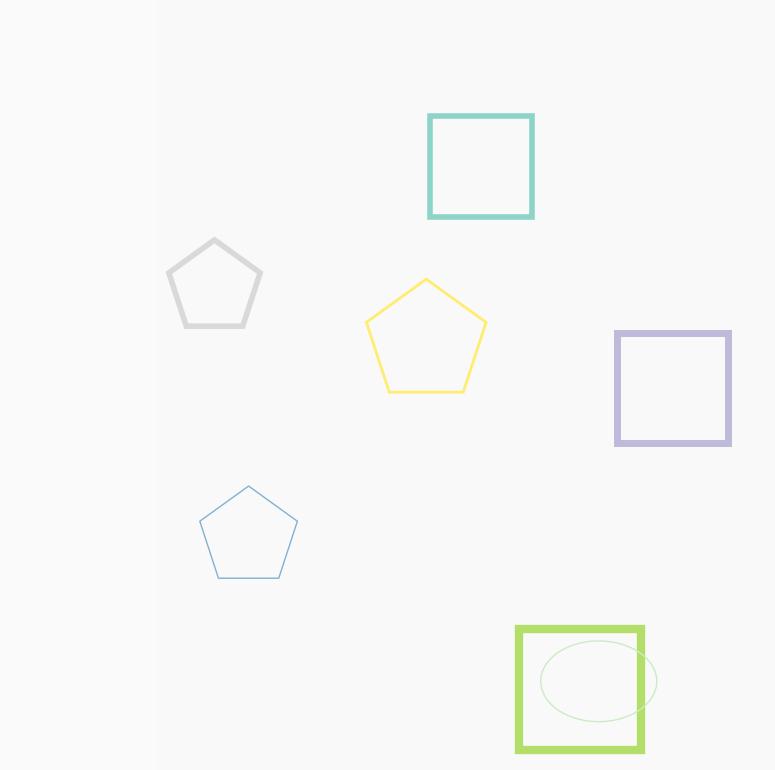[{"shape": "square", "thickness": 2, "radius": 0.33, "center": [0.62, 0.783]}, {"shape": "square", "thickness": 2.5, "radius": 0.36, "center": [0.868, 0.497]}, {"shape": "pentagon", "thickness": 0.5, "radius": 0.33, "center": [0.321, 0.303]}, {"shape": "square", "thickness": 3, "radius": 0.39, "center": [0.749, 0.104]}, {"shape": "pentagon", "thickness": 2, "radius": 0.31, "center": [0.277, 0.627]}, {"shape": "oval", "thickness": 0.5, "radius": 0.37, "center": [0.773, 0.115]}, {"shape": "pentagon", "thickness": 1, "radius": 0.41, "center": [0.55, 0.556]}]